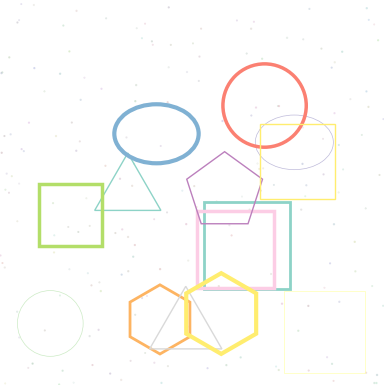[{"shape": "square", "thickness": 2, "radius": 0.56, "center": [0.641, 0.363]}, {"shape": "triangle", "thickness": 1, "radius": 0.5, "center": [0.332, 0.503]}, {"shape": "square", "thickness": 0.5, "radius": 0.53, "center": [0.843, 0.138]}, {"shape": "oval", "thickness": 0.5, "radius": 0.51, "center": [0.765, 0.63]}, {"shape": "circle", "thickness": 2.5, "radius": 0.54, "center": [0.687, 0.726]}, {"shape": "oval", "thickness": 3, "radius": 0.55, "center": [0.406, 0.653]}, {"shape": "hexagon", "thickness": 2, "radius": 0.45, "center": [0.415, 0.17]}, {"shape": "square", "thickness": 2.5, "radius": 0.41, "center": [0.182, 0.442]}, {"shape": "square", "thickness": 2.5, "radius": 0.5, "center": [0.611, 0.352]}, {"shape": "triangle", "thickness": 1, "radius": 0.54, "center": [0.482, 0.148]}, {"shape": "pentagon", "thickness": 1, "radius": 0.52, "center": [0.583, 0.503]}, {"shape": "circle", "thickness": 0.5, "radius": 0.43, "center": [0.131, 0.16]}, {"shape": "hexagon", "thickness": 3, "radius": 0.52, "center": [0.575, 0.186]}, {"shape": "square", "thickness": 1, "radius": 0.49, "center": [0.773, 0.58]}]